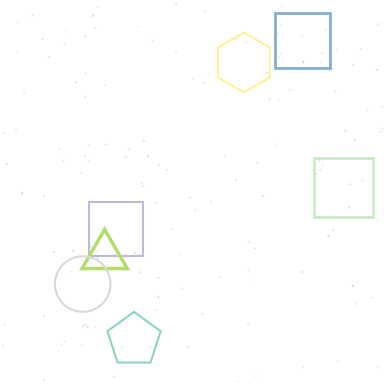[{"shape": "pentagon", "thickness": 1.5, "radius": 0.36, "center": [0.348, 0.117]}, {"shape": "square", "thickness": 1.5, "radius": 0.35, "center": [0.3, 0.405]}, {"shape": "square", "thickness": 2, "radius": 0.35, "center": [0.786, 0.895]}, {"shape": "triangle", "thickness": 2.5, "radius": 0.34, "center": [0.272, 0.336]}, {"shape": "circle", "thickness": 1.5, "radius": 0.36, "center": [0.215, 0.262]}, {"shape": "square", "thickness": 2, "radius": 0.38, "center": [0.893, 0.514]}, {"shape": "hexagon", "thickness": 1, "radius": 0.39, "center": [0.633, 0.838]}]